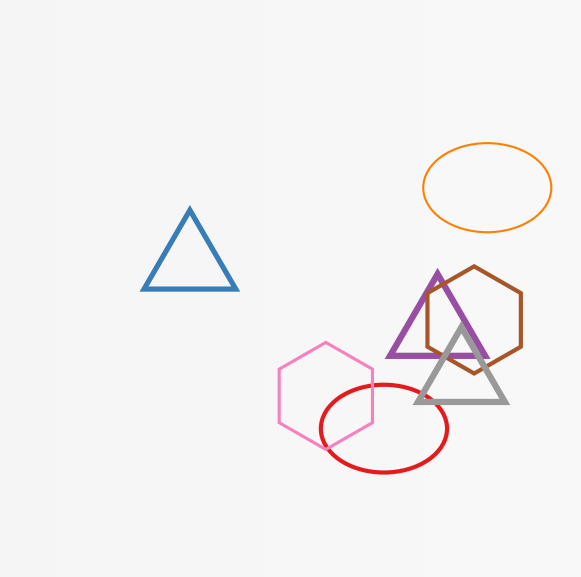[{"shape": "oval", "thickness": 2, "radius": 0.54, "center": [0.661, 0.257]}, {"shape": "triangle", "thickness": 2.5, "radius": 0.46, "center": [0.327, 0.544]}, {"shape": "triangle", "thickness": 3, "radius": 0.47, "center": [0.753, 0.43]}, {"shape": "oval", "thickness": 1, "radius": 0.55, "center": [0.838, 0.674]}, {"shape": "hexagon", "thickness": 2, "radius": 0.46, "center": [0.816, 0.445]}, {"shape": "hexagon", "thickness": 1.5, "radius": 0.46, "center": [0.561, 0.314]}, {"shape": "triangle", "thickness": 3, "radius": 0.43, "center": [0.794, 0.346]}]